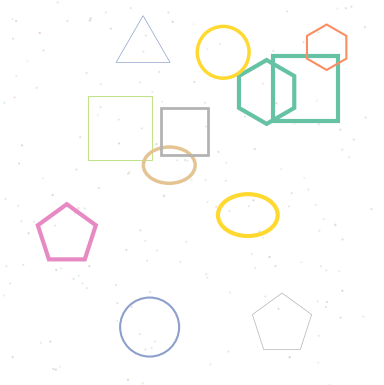[{"shape": "square", "thickness": 3, "radius": 0.42, "center": [0.793, 0.771]}, {"shape": "hexagon", "thickness": 3, "radius": 0.41, "center": [0.692, 0.761]}, {"shape": "hexagon", "thickness": 1.5, "radius": 0.3, "center": [0.848, 0.877]}, {"shape": "triangle", "thickness": 0.5, "radius": 0.4, "center": [0.372, 0.878]}, {"shape": "circle", "thickness": 1.5, "radius": 0.38, "center": [0.389, 0.15]}, {"shape": "pentagon", "thickness": 3, "radius": 0.4, "center": [0.174, 0.39]}, {"shape": "square", "thickness": 0.5, "radius": 0.42, "center": [0.311, 0.669]}, {"shape": "circle", "thickness": 2.5, "radius": 0.34, "center": [0.58, 0.864]}, {"shape": "oval", "thickness": 3, "radius": 0.39, "center": [0.644, 0.441]}, {"shape": "oval", "thickness": 2.5, "radius": 0.34, "center": [0.44, 0.571]}, {"shape": "pentagon", "thickness": 0.5, "radius": 0.4, "center": [0.733, 0.158]}, {"shape": "square", "thickness": 2, "radius": 0.31, "center": [0.479, 0.659]}]